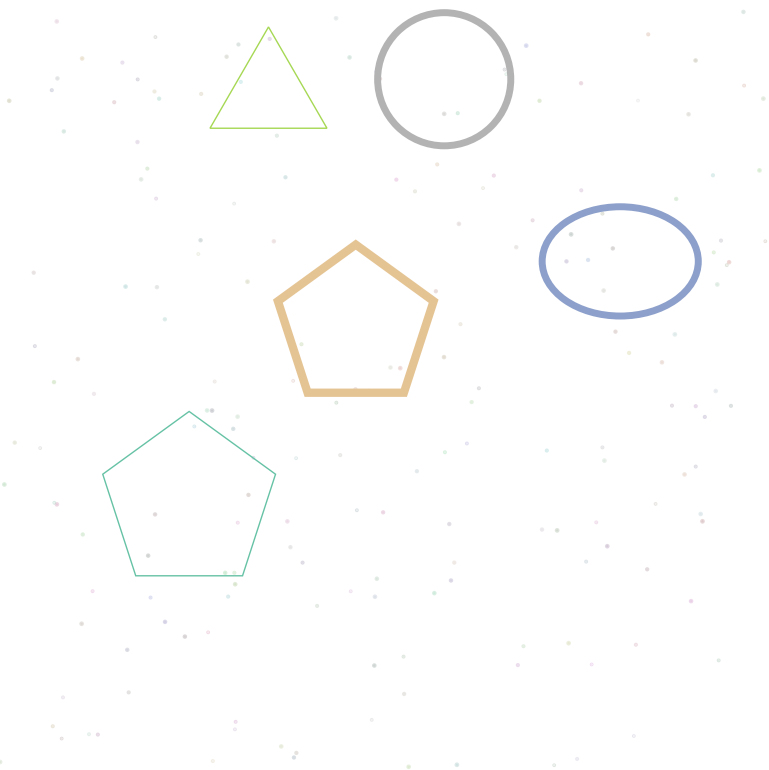[{"shape": "pentagon", "thickness": 0.5, "radius": 0.59, "center": [0.246, 0.348]}, {"shape": "oval", "thickness": 2.5, "radius": 0.51, "center": [0.805, 0.661]}, {"shape": "triangle", "thickness": 0.5, "radius": 0.44, "center": [0.349, 0.877]}, {"shape": "pentagon", "thickness": 3, "radius": 0.53, "center": [0.462, 0.576]}, {"shape": "circle", "thickness": 2.5, "radius": 0.43, "center": [0.577, 0.897]}]